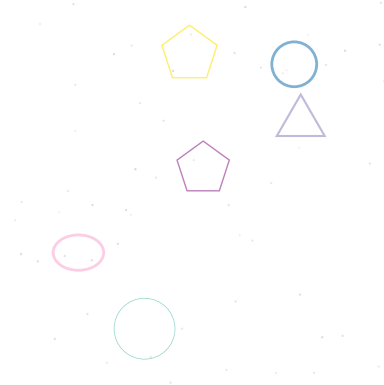[{"shape": "circle", "thickness": 0.5, "radius": 0.4, "center": [0.375, 0.146]}, {"shape": "triangle", "thickness": 1.5, "radius": 0.36, "center": [0.781, 0.683]}, {"shape": "circle", "thickness": 2, "radius": 0.29, "center": [0.764, 0.833]}, {"shape": "oval", "thickness": 2, "radius": 0.33, "center": [0.204, 0.344]}, {"shape": "pentagon", "thickness": 1, "radius": 0.36, "center": [0.528, 0.562]}, {"shape": "pentagon", "thickness": 1, "radius": 0.38, "center": [0.492, 0.859]}]